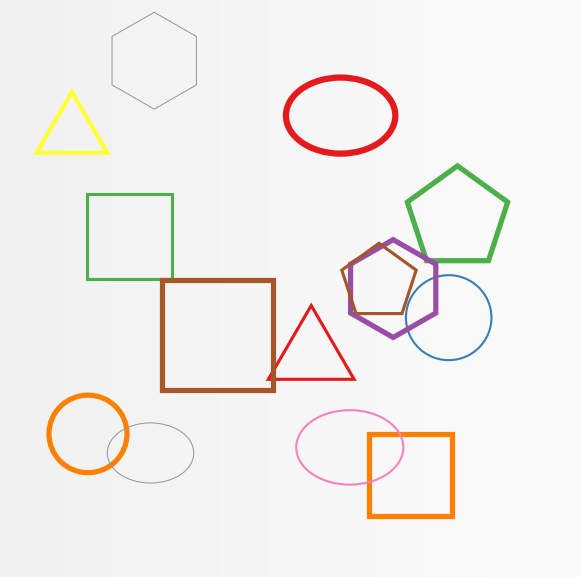[{"shape": "oval", "thickness": 3, "radius": 0.47, "center": [0.586, 0.799]}, {"shape": "triangle", "thickness": 1.5, "radius": 0.43, "center": [0.535, 0.385]}, {"shape": "circle", "thickness": 1, "radius": 0.37, "center": [0.772, 0.449]}, {"shape": "pentagon", "thickness": 2.5, "radius": 0.45, "center": [0.787, 0.621]}, {"shape": "square", "thickness": 1.5, "radius": 0.37, "center": [0.222, 0.589]}, {"shape": "hexagon", "thickness": 2.5, "radius": 0.42, "center": [0.676, 0.499]}, {"shape": "square", "thickness": 2.5, "radius": 0.36, "center": [0.707, 0.177]}, {"shape": "circle", "thickness": 2.5, "radius": 0.34, "center": [0.151, 0.248]}, {"shape": "triangle", "thickness": 2, "radius": 0.35, "center": [0.124, 0.77]}, {"shape": "pentagon", "thickness": 1.5, "radius": 0.34, "center": [0.652, 0.511]}, {"shape": "square", "thickness": 2.5, "radius": 0.48, "center": [0.374, 0.419]}, {"shape": "oval", "thickness": 1, "radius": 0.46, "center": [0.602, 0.224]}, {"shape": "hexagon", "thickness": 0.5, "radius": 0.42, "center": [0.265, 0.894]}, {"shape": "oval", "thickness": 0.5, "radius": 0.37, "center": [0.259, 0.215]}]